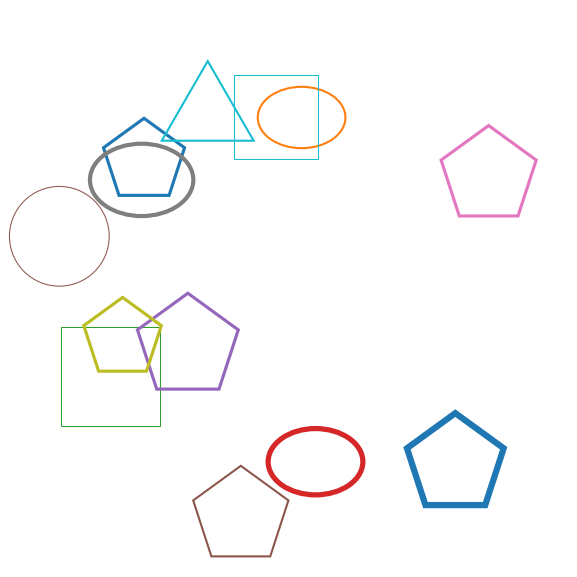[{"shape": "pentagon", "thickness": 1.5, "radius": 0.37, "center": [0.249, 0.721]}, {"shape": "pentagon", "thickness": 3, "radius": 0.44, "center": [0.788, 0.196]}, {"shape": "oval", "thickness": 1, "radius": 0.38, "center": [0.522, 0.796]}, {"shape": "square", "thickness": 0.5, "radius": 0.43, "center": [0.191, 0.347]}, {"shape": "oval", "thickness": 2.5, "radius": 0.41, "center": [0.546, 0.2]}, {"shape": "pentagon", "thickness": 1.5, "radius": 0.46, "center": [0.325, 0.4]}, {"shape": "circle", "thickness": 0.5, "radius": 0.43, "center": [0.103, 0.59]}, {"shape": "pentagon", "thickness": 1, "radius": 0.43, "center": [0.417, 0.106]}, {"shape": "pentagon", "thickness": 1.5, "radius": 0.43, "center": [0.846, 0.695]}, {"shape": "oval", "thickness": 2, "radius": 0.45, "center": [0.245, 0.688]}, {"shape": "pentagon", "thickness": 1.5, "radius": 0.35, "center": [0.212, 0.414]}, {"shape": "square", "thickness": 0.5, "radius": 0.36, "center": [0.478, 0.797]}, {"shape": "triangle", "thickness": 1, "radius": 0.46, "center": [0.36, 0.801]}]